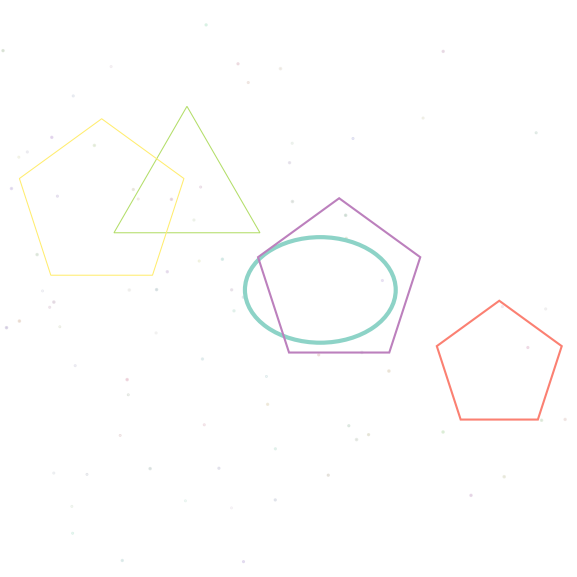[{"shape": "oval", "thickness": 2, "radius": 0.65, "center": [0.555, 0.497]}, {"shape": "pentagon", "thickness": 1, "radius": 0.57, "center": [0.865, 0.365]}, {"shape": "triangle", "thickness": 0.5, "radius": 0.73, "center": [0.324, 0.669]}, {"shape": "pentagon", "thickness": 1, "radius": 0.74, "center": [0.587, 0.508]}, {"shape": "pentagon", "thickness": 0.5, "radius": 0.75, "center": [0.176, 0.644]}]